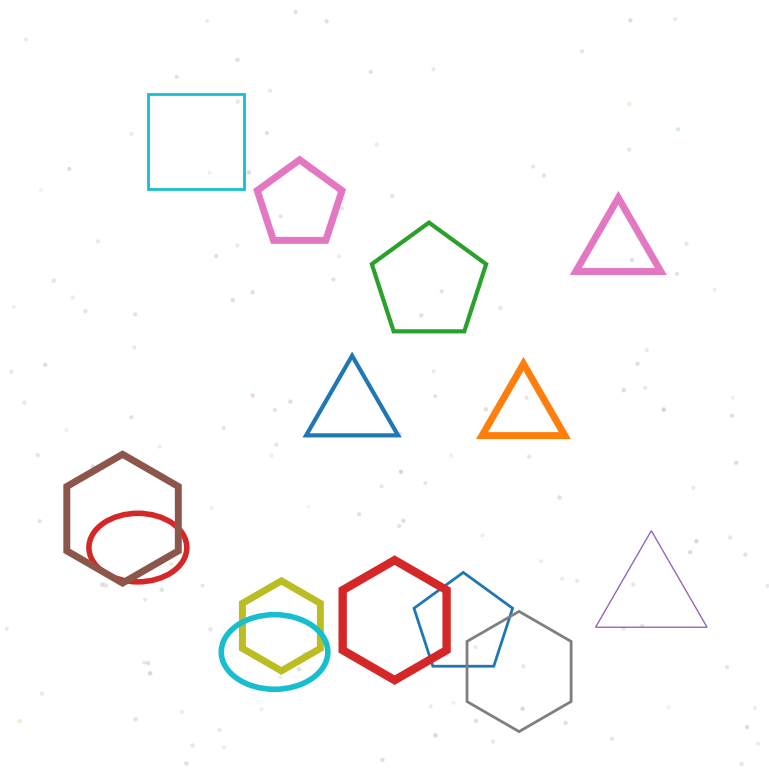[{"shape": "pentagon", "thickness": 1, "radius": 0.34, "center": [0.602, 0.189]}, {"shape": "triangle", "thickness": 1.5, "radius": 0.34, "center": [0.457, 0.469]}, {"shape": "triangle", "thickness": 2.5, "radius": 0.31, "center": [0.68, 0.465]}, {"shape": "pentagon", "thickness": 1.5, "radius": 0.39, "center": [0.557, 0.633]}, {"shape": "oval", "thickness": 2, "radius": 0.32, "center": [0.179, 0.289]}, {"shape": "hexagon", "thickness": 3, "radius": 0.39, "center": [0.513, 0.195]}, {"shape": "triangle", "thickness": 0.5, "radius": 0.42, "center": [0.846, 0.227]}, {"shape": "hexagon", "thickness": 2.5, "radius": 0.42, "center": [0.159, 0.326]}, {"shape": "triangle", "thickness": 2.5, "radius": 0.32, "center": [0.803, 0.679]}, {"shape": "pentagon", "thickness": 2.5, "radius": 0.29, "center": [0.389, 0.735]}, {"shape": "hexagon", "thickness": 1, "radius": 0.39, "center": [0.674, 0.128]}, {"shape": "hexagon", "thickness": 2.5, "radius": 0.29, "center": [0.365, 0.187]}, {"shape": "oval", "thickness": 2, "radius": 0.35, "center": [0.357, 0.153]}, {"shape": "square", "thickness": 1, "radius": 0.31, "center": [0.255, 0.816]}]